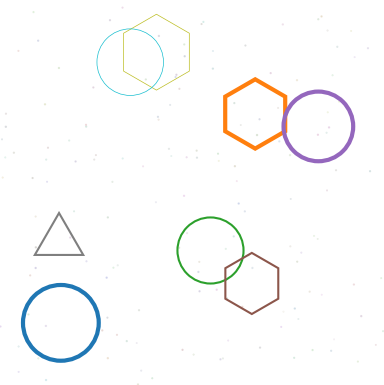[{"shape": "circle", "thickness": 3, "radius": 0.49, "center": [0.158, 0.161]}, {"shape": "hexagon", "thickness": 3, "radius": 0.45, "center": [0.663, 0.704]}, {"shape": "circle", "thickness": 1.5, "radius": 0.43, "center": [0.547, 0.349]}, {"shape": "circle", "thickness": 3, "radius": 0.45, "center": [0.827, 0.672]}, {"shape": "hexagon", "thickness": 1.5, "radius": 0.4, "center": [0.654, 0.264]}, {"shape": "triangle", "thickness": 1.5, "radius": 0.36, "center": [0.153, 0.374]}, {"shape": "hexagon", "thickness": 0.5, "radius": 0.49, "center": [0.406, 0.864]}, {"shape": "circle", "thickness": 0.5, "radius": 0.43, "center": [0.338, 0.839]}]